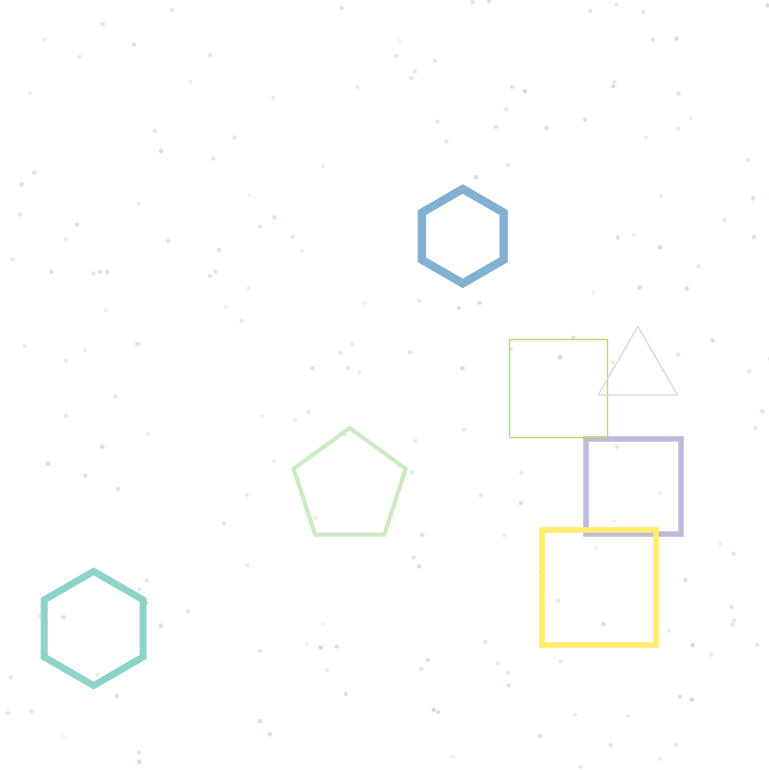[{"shape": "hexagon", "thickness": 2.5, "radius": 0.37, "center": [0.122, 0.184]}, {"shape": "square", "thickness": 2, "radius": 0.31, "center": [0.822, 0.368]}, {"shape": "hexagon", "thickness": 3, "radius": 0.31, "center": [0.601, 0.693]}, {"shape": "square", "thickness": 0.5, "radius": 0.32, "center": [0.725, 0.497]}, {"shape": "triangle", "thickness": 0.5, "radius": 0.3, "center": [0.828, 0.517]}, {"shape": "pentagon", "thickness": 1.5, "radius": 0.38, "center": [0.454, 0.368]}, {"shape": "square", "thickness": 2, "radius": 0.37, "center": [0.778, 0.237]}]